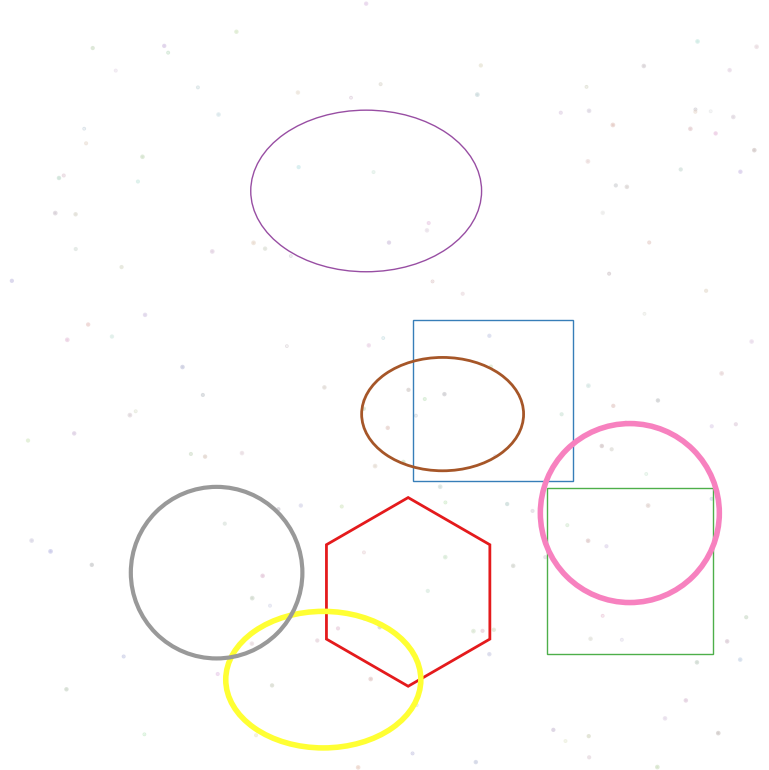[{"shape": "hexagon", "thickness": 1, "radius": 0.61, "center": [0.53, 0.231]}, {"shape": "square", "thickness": 0.5, "radius": 0.52, "center": [0.64, 0.48]}, {"shape": "square", "thickness": 0.5, "radius": 0.54, "center": [0.818, 0.258]}, {"shape": "oval", "thickness": 0.5, "radius": 0.75, "center": [0.476, 0.752]}, {"shape": "oval", "thickness": 2, "radius": 0.63, "center": [0.42, 0.117]}, {"shape": "oval", "thickness": 1, "radius": 0.53, "center": [0.575, 0.462]}, {"shape": "circle", "thickness": 2, "radius": 0.58, "center": [0.818, 0.334]}, {"shape": "circle", "thickness": 1.5, "radius": 0.56, "center": [0.281, 0.256]}]